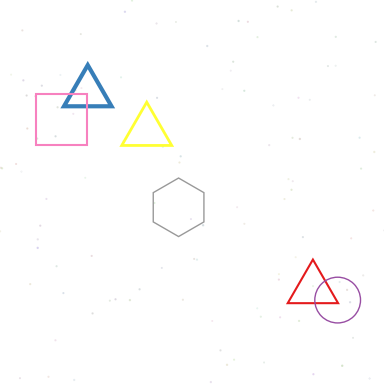[{"shape": "triangle", "thickness": 1.5, "radius": 0.38, "center": [0.813, 0.25]}, {"shape": "triangle", "thickness": 3, "radius": 0.36, "center": [0.228, 0.76]}, {"shape": "circle", "thickness": 1, "radius": 0.3, "center": [0.877, 0.221]}, {"shape": "triangle", "thickness": 2, "radius": 0.37, "center": [0.381, 0.66]}, {"shape": "square", "thickness": 1.5, "radius": 0.33, "center": [0.16, 0.69]}, {"shape": "hexagon", "thickness": 1, "radius": 0.38, "center": [0.464, 0.462]}]